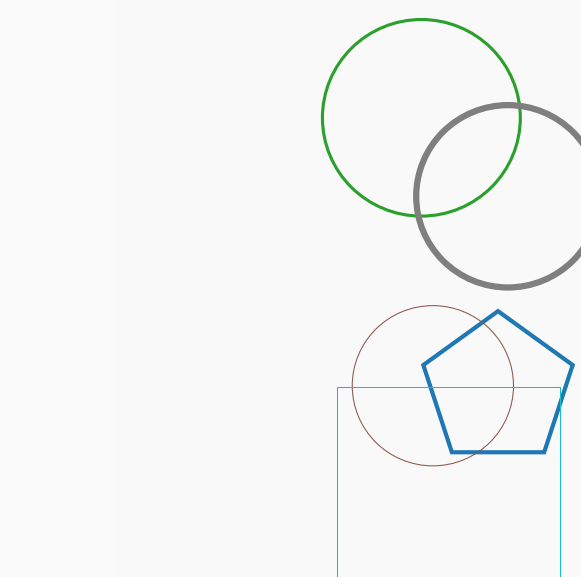[{"shape": "pentagon", "thickness": 2, "radius": 0.68, "center": [0.857, 0.325]}, {"shape": "circle", "thickness": 1.5, "radius": 0.85, "center": [0.725, 0.795]}, {"shape": "circle", "thickness": 0.5, "radius": 0.69, "center": [0.745, 0.331]}, {"shape": "circle", "thickness": 3, "radius": 0.79, "center": [0.874, 0.659]}, {"shape": "square", "thickness": 0.5, "radius": 0.96, "center": [0.772, 0.138]}]